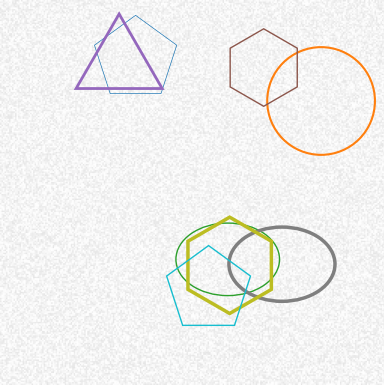[{"shape": "pentagon", "thickness": 0.5, "radius": 0.56, "center": [0.352, 0.848]}, {"shape": "circle", "thickness": 1.5, "radius": 0.7, "center": [0.834, 0.738]}, {"shape": "oval", "thickness": 1, "radius": 0.67, "center": [0.592, 0.326]}, {"shape": "triangle", "thickness": 2, "radius": 0.65, "center": [0.309, 0.835]}, {"shape": "hexagon", "thickness": 1, "radius": 0.5, "center": [0.685, 0.825]}, {"shape": "oval", "thickness": 2.5, "radius": 0.69, "center": [0.732, 0.314]}, {"shape": "hexagon", "thickness": 2.5, "radius": 0.63, "center": [0.597, 0.311]}, {"shape": "pentagon", "thickness": 1, "radius": 0.57, "center": [0.542, 0.248]}]